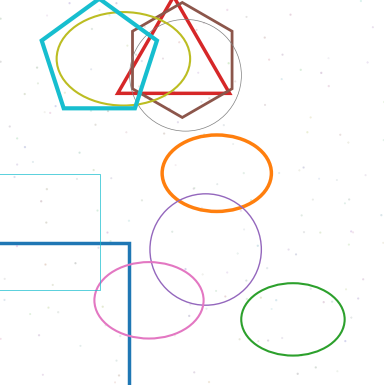[{"shape": "square", "thickness": 2.5, "radius": 0.93, "center": [0.149, 0.182]}, {"shape": "oval", "thickness": 2.5, "radius": 0.71, "center": [0.563, 0.55]}, {"shape": "oval", "thickness": 1.5, "radius": 0.67, "center": [0.761, 0.17]}, {"shape": "triangle", "thickness": 2.5, "radius": 0.84, "center": [0.451, 0.841]}, {"shape": "circle", "thickness": 1, "radius": 0.72, "center": [0.534, 0.352]}, {"shape": "hexagon", "thickness": 2, "radius": 0.75, "center": [0.473, 0.844]}, {"shape": "oval", "thickness": 1.5, "radius": 0.71, "center": [0.387, 0.22]}, {"shape": "circle", "thickness": 0.5, "radius": 0.73, "center": [0.482, 0.804]}, {"shape": "oval", "thickness": 1.5, "radius": 0.87, "center": [0.32, 0.847]}, {"shape": "pentagon", "thickness": 3, "radius": 0.79, "center": [0.258, 0.846]}, {"shape": "square", "thickness": 0.5, "radius": 0.75, "center": [0.109, 0.398]}]